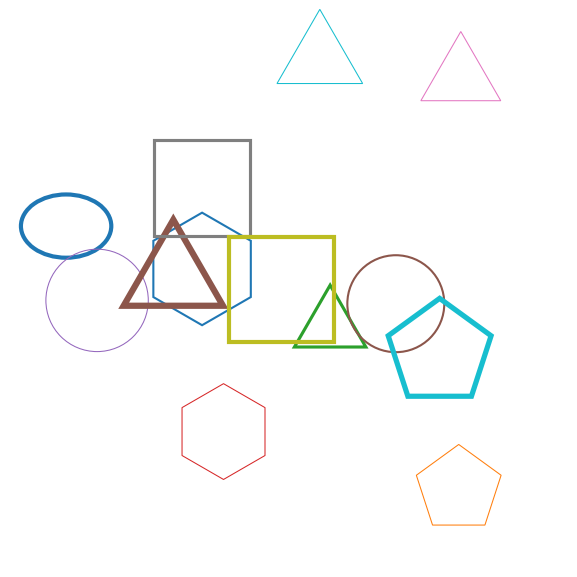[{"shape": "hexagon", "thickness": 1, "radius": 0.49, "center": [0.35, 0.533]}, {"shape": "oval", "thickness": 2, "radius": 0.39, "center": [0.114, 0.608]}, {"shape": "pentagon", "thickness": 0.5, "radius": 0.39, "center": [0.794, 0.152]}, {"shape": "triangle", "thickness": 1.5, "radius": 0.36, "center": [0.572, 0.434]}, {"shape": "hexagon", "thickness": 0.5, "radius": 0.41, "center": [0.387, 0.252]}, {"shape": "circle", "thickness": 0.5, "radius": 0.44, "center": [0.168, 0.479]}, {"shape": "circle", "thickness": 1, "radius": 0.42, "center": [0.685, 0.473]}, {"shape": "triangle", "thickness": 3, "radius": 0.5, "center": [0.3, 0.519]}, {"shape": "triangle", "thickness": 0.5, "radius": 0.4, "center": [0.798, 0.865]}, {"shape": "square", "thickness": 1.5, "radius": 0.41, "center": [0.349, 0.674]}, {"shape": "square", "thickness": 2, "radius": 0.46, "center": [0.488, 0.498]}, {"shape": "triangle", "thickness": 0.5, "radius": 0.43, "center": [0.554, 0.897]}, {"shape": "pentagon", "thickness": 2.5, "radius": 0.47, "center": [0.761, 0.389]}]